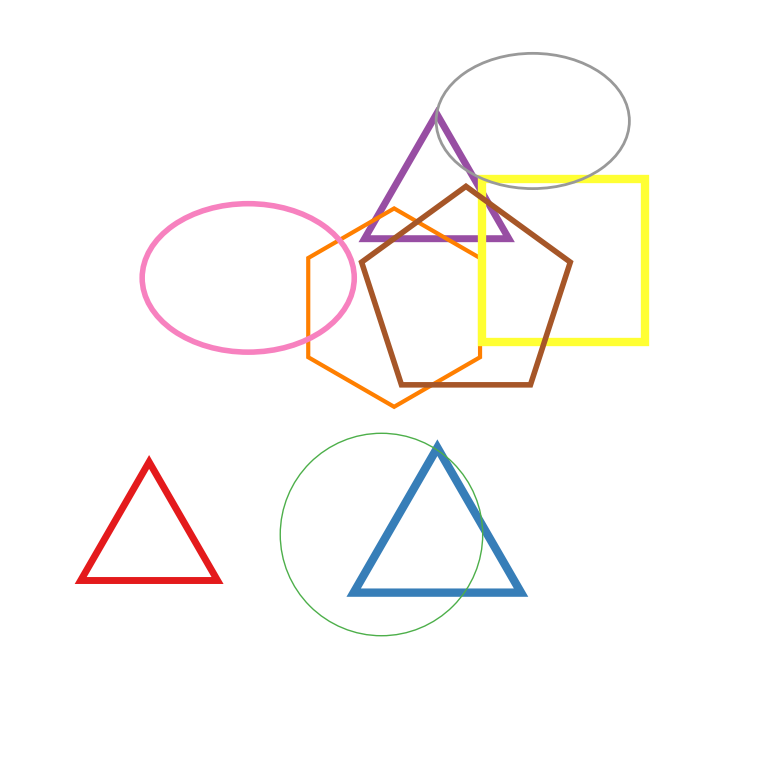[{"shape": "triangle", "thickness": 2.5, "radius": 0.51, "center": [0.194, 0.297]}, {"shape": "triangle", "thickness": 3, "radius": 0.63, "center": [0.568, 0.293]}, {"shape": "circle", "thickness": 0.5, "radius": 0.66, "center": [0.495, 0.306]}, {"shape": "triangle", "thickness": 2.5, "radius": 0.54, "center": [0.567, 0.744]}, {"shape": "hexagon", "thickness": 1.5, "radius": 0.64, "center": [0.512, 0.6]}, {"shape": "square", "thickness": 3, "radius": 0.53, "center": [0.732, 0.662]}, {"shape": "pentagon", "thickness": 2, "radius": 0.71, "center": [0.605, 0.615]}, {"shape": "oval", "thickness": 2, "radius": 0.69, "center": [0.322, 0.639]}, {"shape": "oval", "thickness": 1, "radius": 0.63, "center": [0.692, 0.843]}]